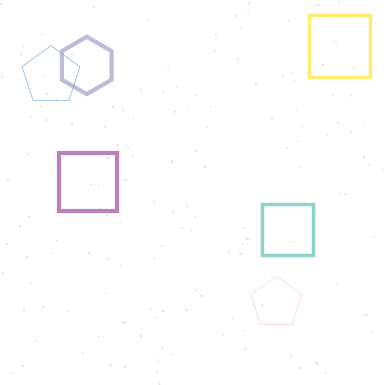[{"shape": "square", "thickness": 2.5, "radius": 0.34, "center": [0.747, 0.404]}, {"shape": "hexagon", "thickness": 3, "radius": 0.37, "center": [0.225, 0.83]}, {"shape": "pentagon", "thickness": 0.5, "radius": 0.39, "center": [0.132, 0.802]}, {"shape": "pentagon", "thickness": 0.5, "radius": 0.35, "center": [0.718, 0.213]}, {"shape": "square", "thickness": 3, "radius": 0.38, "center": [0.228, 0.526]}, {"shape": "square", "thickness": 2.5, "radius": 0.4, "center": [0.882, 0.881]}]